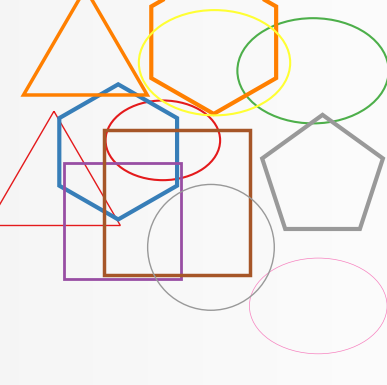[{"shape": "triangle", "thickness": 1, "radius": 0.99, "center": [0.139, 0.513]}, {"shape": "oval", "thickness": 1.5, "radius": 0.74, "center": [0.42, 0.636]}, {"shape": "hexagon", "thickness": 3, "radius": 0.88, "center": [0.305, 0.605]}, {"shape": "oval", "thickness": 1.5, "radius": 0.98, "center": [0.808, 0.816]}, {"shape": "square", "thickness": 2, "radius": 0.75, "center": [0.316, 0.426]}, {"shape": "hexagon", "thickness": 3, "radius": 0.93, "center": [0.552, 0.89]}, {"shape": "triangle", "thickness": 2.5, "radius": 0.92, "center": [0.22, 0.845]}, {"shape": "oval", "thickness": 1.5, "radius": 0.98, "center": [0.554, 0.837]}, {"shape": "square", "thickness": 2.5, "radius": 0.94, "center": [0.457, 0.474]}, {"shape": "oval", "thickness": 0.5, "radius": 0.89, "center": [0.821, 0.205]}, {"shape": "pentagon", "thickness": 3, "radius": 0.82, "center": [0.832, 0.538]}, {"shape": "circle", "thickness": 1, "radius": 0.82, "center": [0.544, 0.358]}]